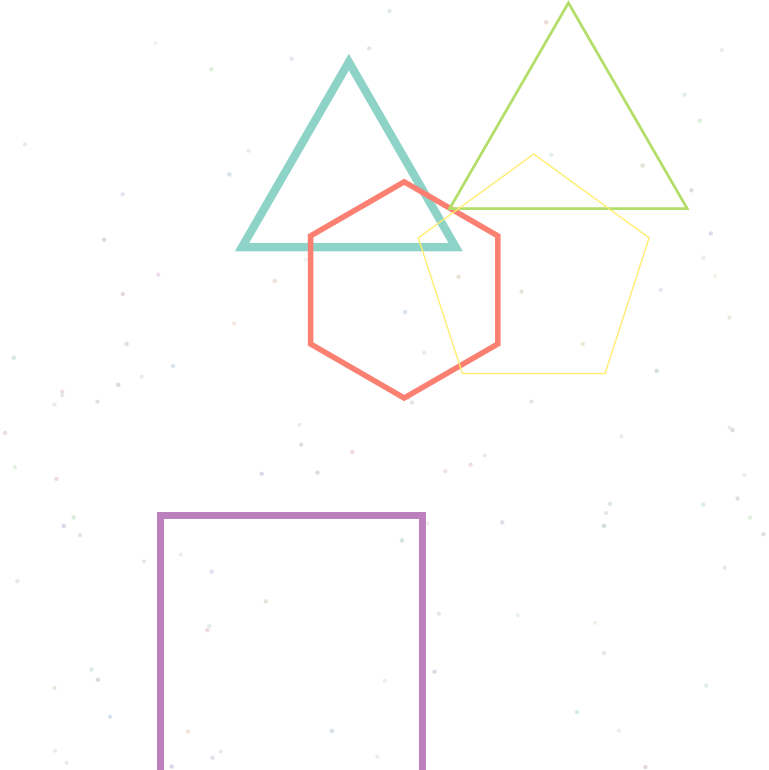[{"shape": "triangle", "thickness": 3, "radius": 0.8, "center": [0.453, 0.759]}, {"shape": "hexagon", "thickness": 2, "radius": 0.7, "center": [0.525, 0.623]}, {"shape": "triangle", "thickness": 1, "radius": 0.89, "center": [0.738, 0.818]}, {"shape": "square", "thickness": 2.5, "radius": 0.85, "center": [0.378, 0.162]}, {"shape": "pentagon", "thickness": 0.5, "radius": 0.79, "center": [0.693, 0.642]}]